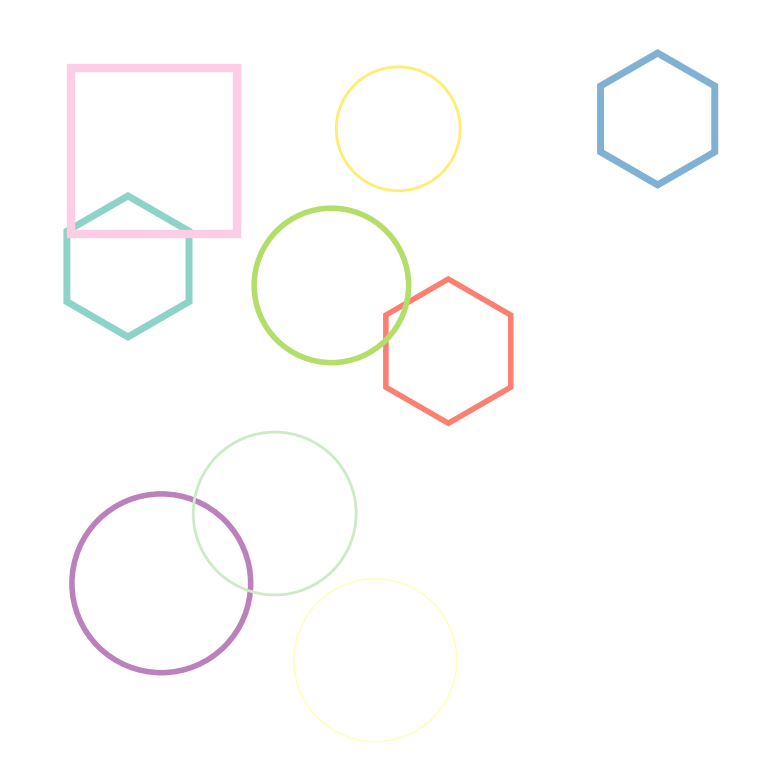[{"shape": "hexagon", "thickness": 2.5, "radius": 0.46, "center": [0.166, 0.654]}, {"shape": "circle", "thickness": 0.5, "radius": 0.53, "center": [0.487, 0.143]}, {"shape": "hexagon", "thickness": 2, "radius": 0.47, "center": [0.582, 0.544]}, {"shape": "hexagon", "thickness": 2.5, "radius": 0.43, "center": [0.854, 0.846]}, {"shape": "circle", "thickness": 2, "radius": 0.5, "center": [0.43, 0.629]}, {"shape": "square", "thickness": 3, "radius": 0.54, "center": [0.2, 0.804]}, {"shape": "circle", "thickness": 2, "radius": 0.58, "center": [0.209, 0.242]}, {"shape": "circle", "thickness": 1, "radius": 0.53, "center": [0.357, 0.333]}, {"shape": "circle", "thickness": 1, "radius": 0.4, "center": [0.517, 0.833]}]